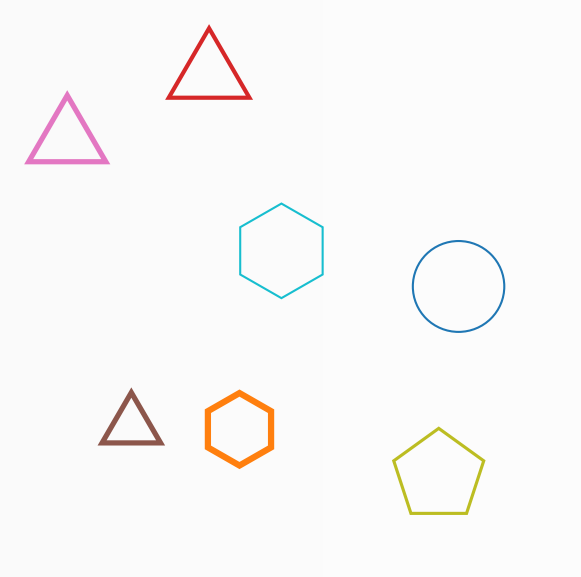[{"shape": "circle", "thickness": 1, "radius": 0.39, "center": [0.789, 0.503]}, {"shape": "hexagon", "thickness": 3, "radius": 0.31, "center": [0.412, 0.256]}, {"shape": "triangle", "thickness": 2, "radius": 0.4, "center": [0.36, 0.87]}, {"shape": "triangle", "thickness": 2.5, "radius": 0.29, "center": [0.226, 0.261]}, {"shape": "triangle", "thickness": 2.5, "radius": 0.38, "center": [0.116, 0.757]}, {"shape": "pentagon", "thickness": 1.5, "radius": 0.41, "center": [0.755, 0.176]}, {"shape": "hexagon", "thickness": 1, "radius": 0.41, "center": [0.484, 0.565]}]